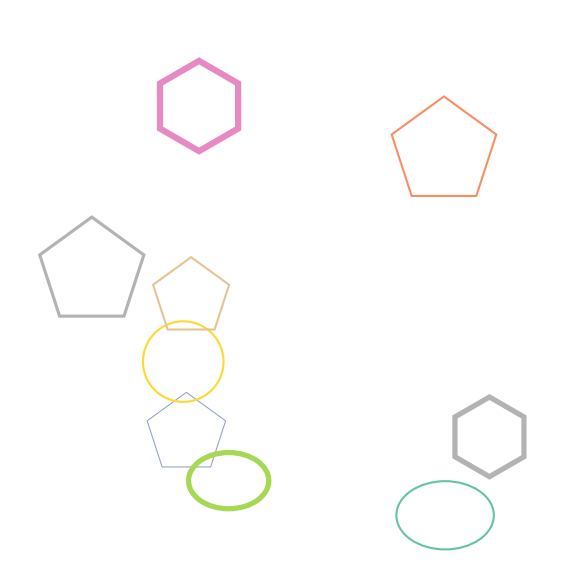[{"shape": "oval", "thickness": 1, "radius": 0.42, "center": [0.771, 0.107]}, {"shape": "pentagon", "thickness": 1, "radius": 0.48, "center": [0.769, 0.737]}, {"shape": "pentagon", "thickness": 0.5, "radius": 0.36, "center": [0.323, 0.248]}, {"shape": "hexagon", "thickness": 3, "radius": 0.39, "center": [0.345, 0.816]}, {"shape": "oval", "thickness": 2.5, "radius": 0.35, "center": [0.396, 0.167]}, {"shape": "circle", "thickness": 1, "radius": 0.35, "center": [0.317, 0.373]}, {"shape": "pentagon", "thickness": 1, "radius": 0.35, "center": [0.331, 0.485]}, {"shape": "hexagon", "thickness": 2.5, "radius": 0.34, "center": [0.848, 0.243]}, {"shape": "pentagon", "thickness": 1.5, "radius": 0.47, "center": [0.159, 0.528]}]